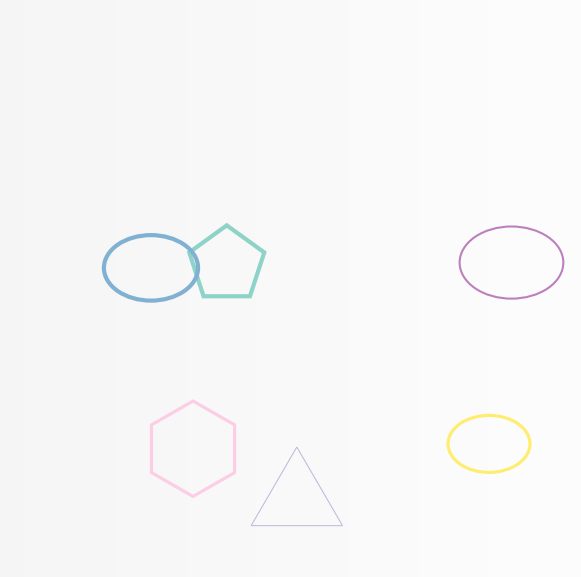[{"shape": "pentagon", "thickness": 2, "radius": 0.34, "center": [0.39, 0.541]}, {"shape": "triangle", "thickness": 0.5, "radius": 0.45, "center": [0.511, 0.134]}, {"shape": "oval", "thickness": 2, "radius": 0.4, "center": [0.26, 0.535]}, {"shape": "hexagon", "thickness": 1.5, "radius": 0.41, "center": [0.332, 0.222]}, {"shape": "oval", "thickness": 1, "radius": 0.45, "center": [0.88, 0.544]}, {"shape": "oval", "thickness": 1.5, "radius": 0.35, "center": [0.841, 0.23]}]